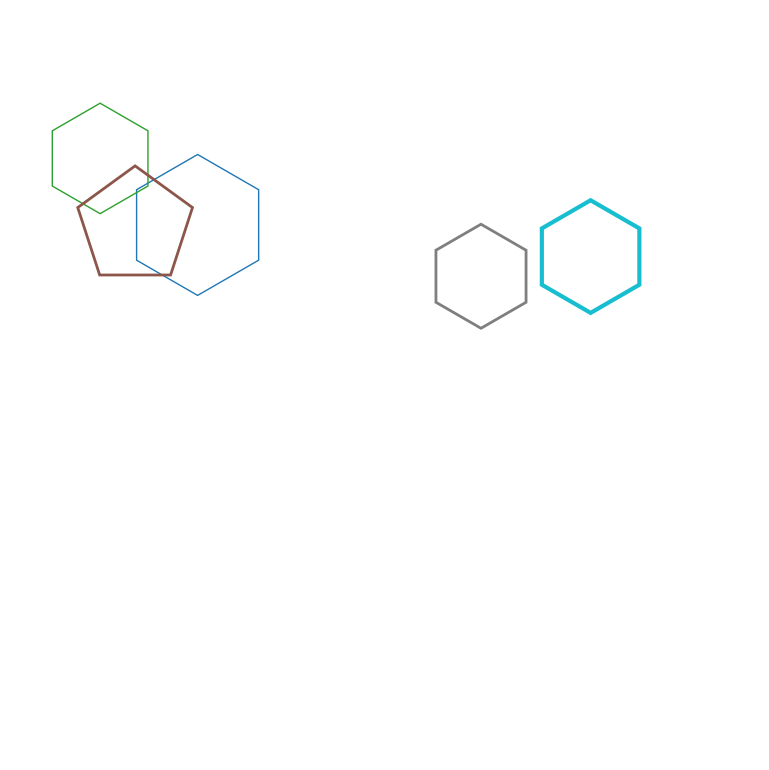[{"shape": "hexagon", "thickness": 0.5, "radius": 0.46, "center": [0.257, 0.708]}, {"shape": "hexagon", "thickness": 0.5, "radius": 0.36, "center": [0.13, 0.794]}, {"shape": "pentagon", "thickness": 1, "radius": 0.39, "center": [0.175, 0.706]}, {"shape": "hexagon", "thickness": 1, "radius": 0.34, "center": [0.625, 0.641]}, {"shape": "hexagon", "thickness": 1.5, "radius": 0.37, "center": [0.767, 0.667]}]